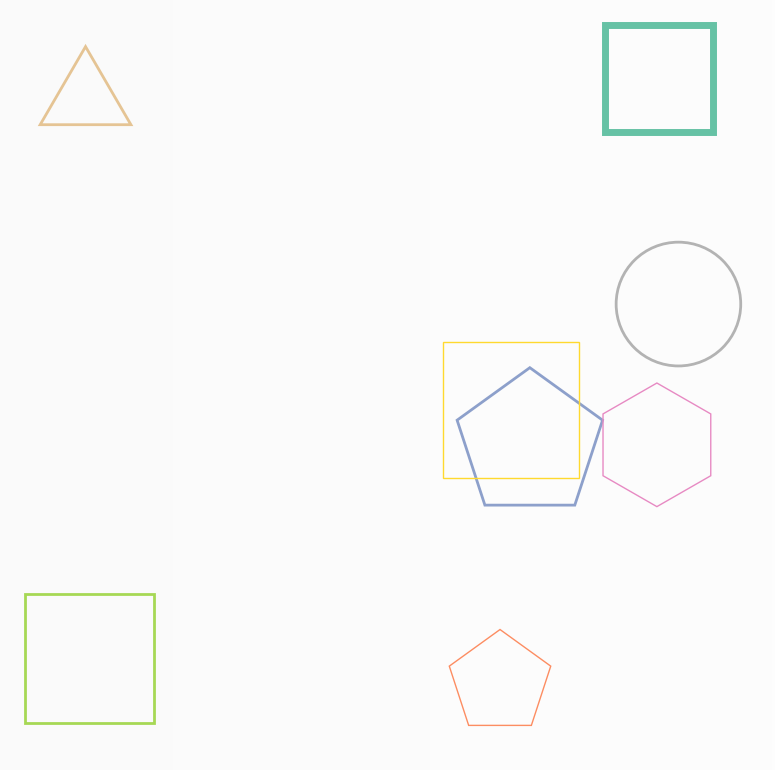[{"shape": "square", "thickness": 2.5, "radius": 0.35, "center": [0.85, 0.898]}, {"shape": "pentagon", "thickness": 0.5, "radius": 0.34, "center": [0.645, 0.114]}, {"shape": "pentagon", "thickness": 1, "radius": 0.49, "center": [0.684, 0.424]}, {"shape": "hexagon", "thickness": 0.5, "radius": 0.4, "center": [0.848, 0.422]}, {"shape": "square", "thickness": 1, "radius": 0.42, "center": [0.116, 0.145]}, {"shape": "square", "thickness": 0.5, "radius": 0.44, "center": [0.659, 0.468]}, {"shape": "triangle", "thickness": 1, "radius": 0.34, "center": [0.11, 0.872]}, {"shape": "circle", "thickness": 1, "radius": 0.4, "center": [0.875, 0.605]}]